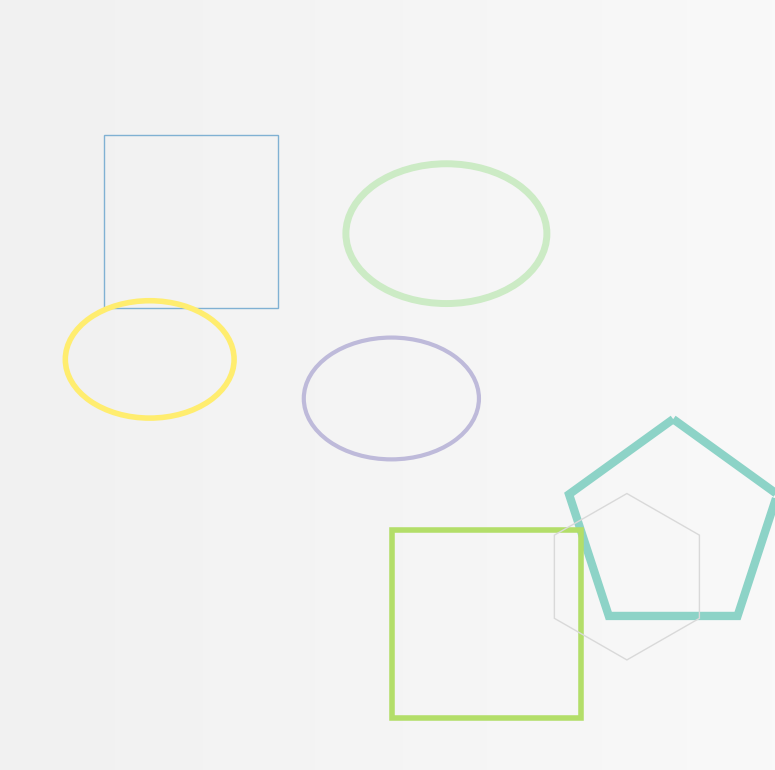[{"shape": "pentagon", "thickness": 3, "radius": 0.71, "center": [0.869, 0.314]}, {"shape": "oval", "thickness": 1.5, "radius": 0.56, "center": [0.505, 0.483]}, {"shape": "square", "thickness": 0.5, "radius": 0.56, "center": [0.247, 0.712]}, {"shape": "square", "thickness": 2, "radius": 0.61, "center": [0.627, 0.189]}, {"shape": "hexagon", "thickness": 0.5, "radius": 0.54, "center": [0.809, 0.251]}, {"shape": "oval", "thickness": 2.5, "radius": 0.65, "center": [0.576, 0.697]}, {"shape": "oval", "thickness": 2, "radius": 0.54, "center": [0.193, 0.533]}]